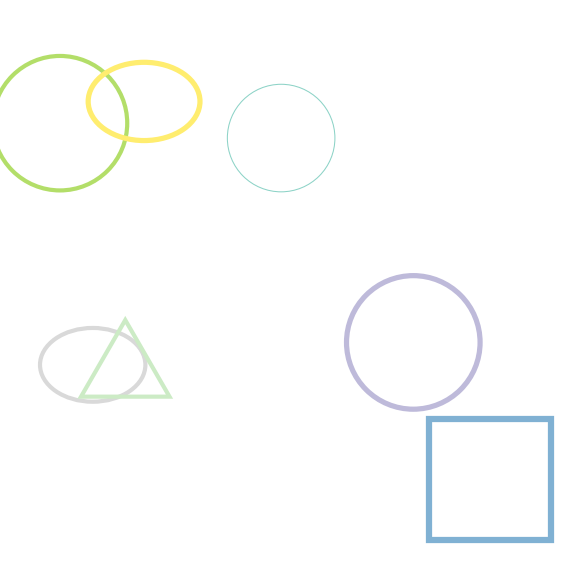[{"shape": "circle", "thickness": 0.5, "radius": 0.47, "center": [0.487, 0.76]}, {"shape": "circle", "thickness": 2.5, "radius": 0.58, "center": [0.716, 0.406]}, {"shape": "square", "thickness": 3, "radius": 0.53, "center": [0.849, 0.169]}, {"shape": "circle", "thickness": 2, "radius": 0.58, "center": [0.104, 0.786]}, {"shape": "oval", "thickness": 2, "radius": 0.46, "center": [0.161, 0.367]}, {"shape": "triangle", "thickness": 2, "radius": 0.44, "center": [0.217, 0.357]}, {"shape": "oval", "thickness": 2.5, "radius": 0.48, "center": [0.249, 0.823]}]